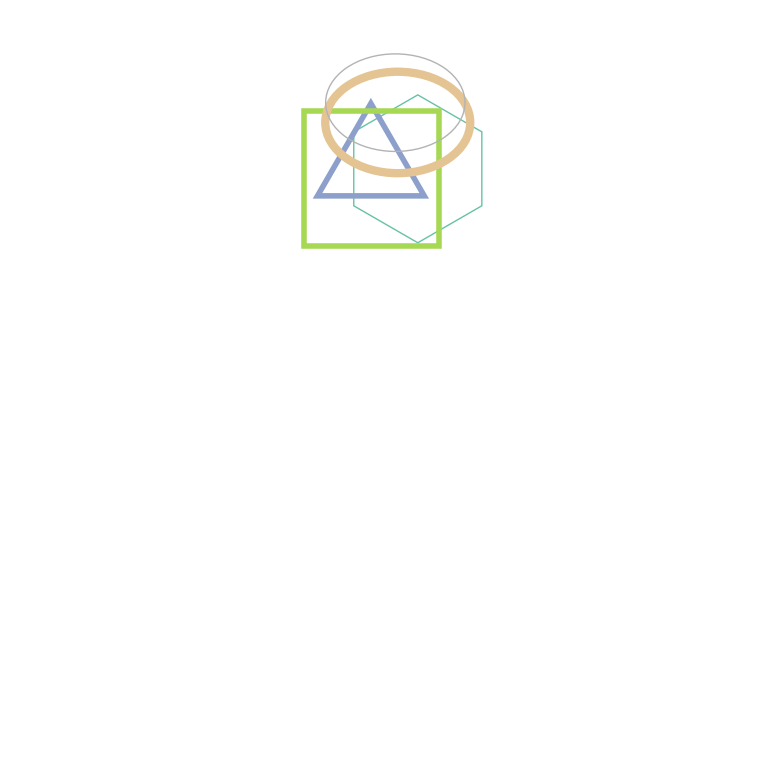[{"shape": "hexagon", "thickness": 0.5, "radius": 0.48, "center": [0.543, 0.781]}, {"shape": "triangle", "thickness": 2, "radius": 0.4, "center": [0.482, 0.786]}, {"shape": "square", "thickness": 2, "radius": 0.44, "center": [0.482, 0.768]}, {"shape": "oval", "thickness": 3, "radius": 0.47, "center": [0.517, 0.841]}, {"shape": "oval", "thickness": 0.5, "radius": 0.45, "center": [0.513, 0.867]}]